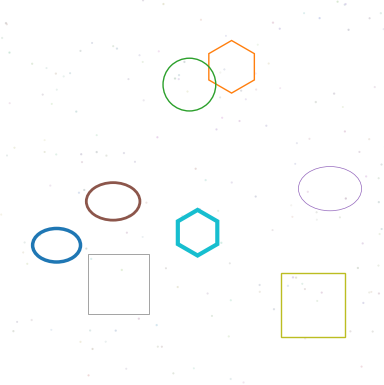[{"shape": "oval", "thickness": 2.5, "radius": 0.31, "center": [0.147, 0.363]}, {"shape": "hexagon", "thickness": 1, "radius": 0.34, "center": [0.602, 0.827]}, {"shape": "circle", "thickness": 1, "radius": 0.34, "center": [0.492, 0.78]}, {"shape": "oval", "thickness": 0.5, "radius": 0.41, "center": [0.857, 0.51]}, {"shape": "oval", "thickness": 2, "radius": 0.35, "center": [0.294, 0.477]}, {"shape": "square", "thickness": 0.5, "radius": 0.39, "center": [0.308, 0.262]}, {"shape": "square", "thickness": 1, "radius": 0.42, "center": [0.814, 0.208]}, {"shape": "hexagon", "thickness": 3, "radius": 0.3, "center": [0.513, 0.396]}]